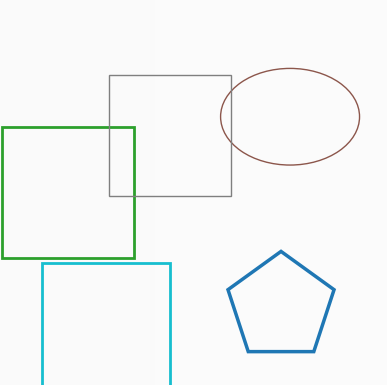[{"shape": "pentagon", "thickness": 2.5, "radius": 0.72, "center": [0.725, 0.203]}, {"shape": "square", "thickness": 2, "radius": 0.85, "center": [0.176, 0.5]}, {"shape": "oval", "thickness": 1, "radius": 0.9, "center": [0.749, 0.697]}, {"shape": "square", "thickness": 1, "radius": 0.79, "center": [0.438, 0.648]}, {"shape": "square", "thickness": 2, "radius": 0.83, "center": [0.274, 0.152]}]